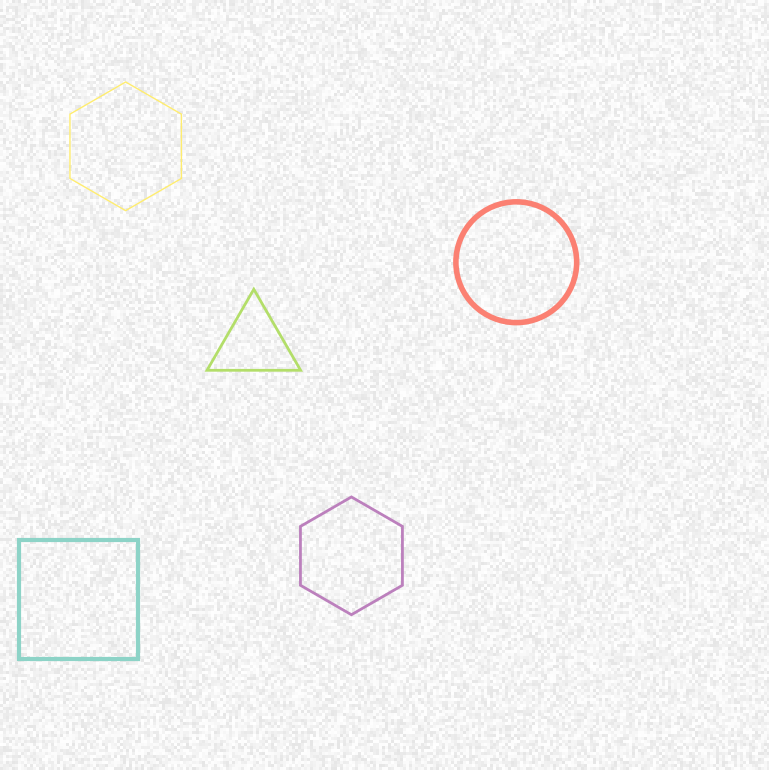[{"shape": "square", "thickness": 1.5, "radius": 0.39, "center": [0.102, 0.222]}, {"shape": "circle", "thickness": 2, "radius": 0.39, "center": [0.671, 0.659]}, {"shape": "triangle", "thickness": 1, "radius": 0.35, "center": [0.33, 0.554]}, {"shape": "hexagon", "thickness": 1, "radius": 0.38, "center": [0.456, 0.278]}, {"shape": "hexagon", "thickness": 0.5, "radius": 0.42, "center": [0.163, 0.81]}]